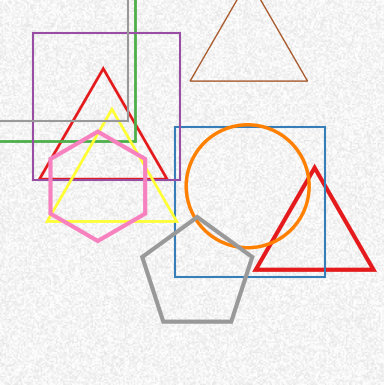[{"shape": "triangle", "thickness": 2, "radius": 0.96, "center": [0.268, 0.63]}, {"shape": "triangle", "thickness": 3, "radius": 0.88, "center": [0.817, 0.388]}, {"shape": "square", "thickness": 1.5, "radius": 0.97, "center": [0.65, 0.476]}, {"shape": "square", "thickness": 2, "radius": 1.0, "center": [0.153, 0.833]}, {"shape": "square", "thickness": 1.5, "radius": 0.96, "center": [0.276, 0.724]}, {"shape": "circle", "thickness": 2.5, "radius": 0.8, "center": [0.643, 0.516]}, {"shape": "triangle", "thickness": 2, "radius": 0.97, "center": [0.291, 0.522]}, {"shape": "triangle", "thickness": 1, "radius": 0.88, "center": [0.646, 0.877]}, {"shape": "hexagon", "thickness": 3, "radius": 0.71, "center": [0.254, 0.516]}, {"shape": "square", "thickness": 1.5, "radius": 0.98, "center": [0.135, 0.882]}, {"shape": "pentagon", "thickness": 3, "radius": 0.75, "center": [0.512, 0.286]}]